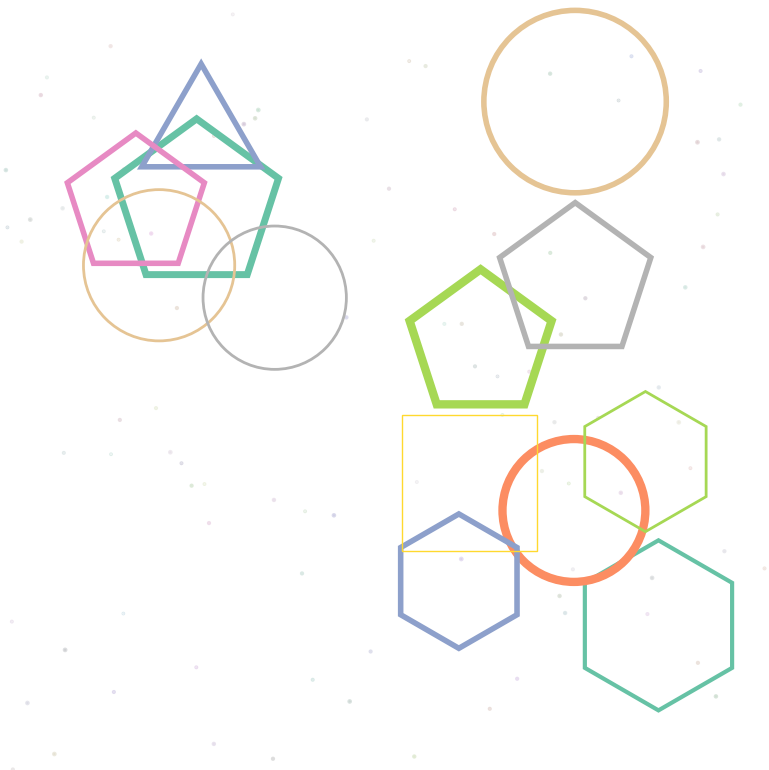[{"shape": "hexagon", "thickness": 1.5, "radius": 0.55, "center": [0.855, 0.188]}, {"shape": "pentagon", "thickness": 2.5, "radius": 0.56, "center": [0.255, 0.734]}, {"shape": "circle", "thickness": 3, "radius": 0.46, "center": [0.745, 0.337]}, {"shape": "hexagon", "thickness": 2, "radius": 0.44, "center": [0.596, 0.245]}, {"shape": "triangle", "thickness": 2, "radius": 0.45, "center": [0.261, 0.828]}, {"shape": "pentagon", "thickness": 2, "radius": 0.47, "center": [0.176, 0.734]}, {"shape": "pentagon", "thickness": 3, "radius": 0.48, "center": [0.624, 0.553]}, {"shape": "hexagon", "thickness": 1, "radius": 0.46, "center": [0.838, 0.401]}, {"shape": "square", "thickness": 0.5, "radius": 0.44, "center": [0.61, 0.373]}, {"shape": "circle", "thickness": 2, "radius": 0.59, "center": [0.747, 0.868]}, {"shape": "circle", "thickness": 1, "radius": 0.49, "center": [0.207, 0.656]}, {"shape": "pentagon", "thickness": 2, "radius": 0.52, "center": [0.747, 0.634]}, {"shape": "circle", "thickness": 1, "radius": 0.47, "center": [0.357, 0.613]}]